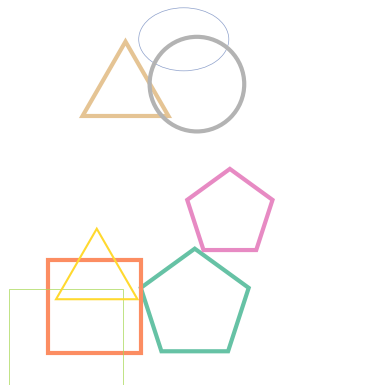[{"shape": "pentagon", "thickness": 3, "radius": 0.74, "center": [0.506, 0.207]}, {"shape": "square", "thickness": 3, "radius": 0.6, "center": [0.245, 0.204]}, {"shape": "oval", "thickness": 0.5, "radius": 0.59, "center": [0.477, 0.898]}, {"shape": "pentagon", "thickness": 3, "radius": 0.58, "center": [0.597, 0.445]}, {"shape": "square", "thickness": 0.5, "radius": 0.74, "center": [0.172, 0.101]}, {"shape": "triangle", "thickness": 1.5, "radius": 0.61, "center": [0.251, 0.284]}, {"shape": "triangle", "thickness": 3, "radius": 0.64, "center": [0.326, 0.763]}, {"shape": "circle", "thickness": 3, "radius": 0.61, "center": [0.511, 0.781]}]